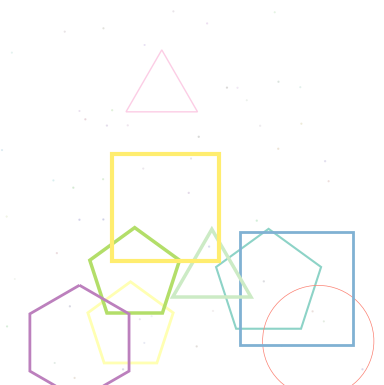[{"shape": "pentagon", "thickness": 1.5, "radius": 0.72, "center": [0.698, 0.262]}, {"shape": "pentagon", "thickness": 2, "radius": 0.58, "center": [0.339, 0.152]}, {"shape": "circle", "thickness": 0.5, "radius": 0.72, "center": [0.827, 0.114]}, {"shape": "square", "thickness": 2, "radius": 0.73, "center": [0.77, 0.251]}, {"shape": "pentagon", "thickness": 2.5, "radius": 0.61, "center": [0.35, 0.286]}, {"shape": "triangle", "thickness": 1, "radius": 0.54, "center": [0.42, 0.763]}, {"shape": "hexagon", "thickness": 2, "radius": 0.74, "center": [0.206, 0.11]}, {"shape": "triangle", "thickness": 2.5, "radius": 0.59, "center": [0.55, 0.287]}, {"shape": "square", "thickness": 3, "radius": 0.69, "center": [0.43, 0.461]}]